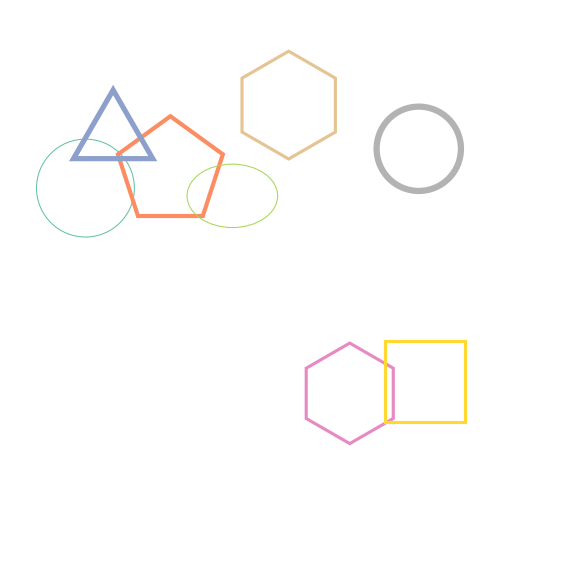[{"shape": "circle", "thickness": 0.5, "radius": 0.42, "center": [0.148, 0.673]}, {"shape": "pentagon", "thickness": 2, "radius": 0.48, "center": [0.295, 0.702]}, {"shape": "triangle", "thickness": 2.5, "radius": 0.4, "center": [0.196, 0.764]}, {"shape": "hexagon", "thickness": 1.5, "radius": 0.44, "center": [0.606, 0.318]}, {"shape": "oval", "thickness": 0.5, "radius": 0.39, "center": [0.402, 0.66]}, {"shape": "square", "thickness": 1.5, "radius": 0.35, "center": [0.736, 0.339]}, {"shape": "hexagon", "thickness": 1.5, "radius": 0.47, "center": [0.5, 0.817]}, {"shape": "circle", "thickness": 3, "radius": 0.37, "center": [0.725, 0.741]}]